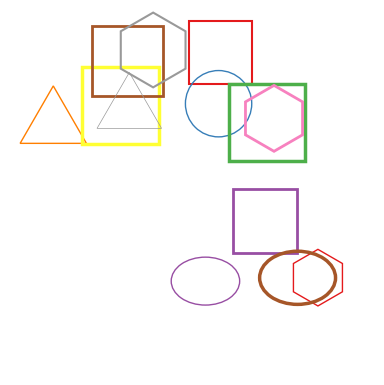[{"shape": "square", "thickness": 1.5, "radius": 0.41, "center": [0.572, 0.863]}, {"shape": "hexagon", "thickness": 1, "radius": 0.37, "center": [0.826, 0.279]}, {"shape": "circle", "thickness": 1, "radius": 0.43, "center": [0.568, 0.731]}, {"shape": "square", "thickness": 2.5, "radius": 0.5, "center": [0.694, 0.682]}, {"shape": "square", "thickness": 2, "radius": 0.42, "center": [0.689, 0.426]}, {"shape": "oval", "thickness": 1, "radius": 0.44, "center": [0.534, 0.27]}, {"shape": "triangle", "thickness": 1, "radius": 0.5, "center": [0.138, 0.677]}, {"shape": "square", "thickness": 2.5, "radius": 0.5, "center": [0.313, 0.726]}, {"shape": "oval", "thickness": 2.5, "radius": 0.49, "center": [0.773, 0.278]}, {"shape": "square", "thickness": 2, "radius": 0.46, "center": [0.332, 0.842]}, {"shape": "hexagon", "thickness": 2, "radius": 0.43, "center": [0.712, 0.693]}, {"shape": "hexagon", "thickness": 1.5, "radius": 0.49, "center": [0.398, 0.87]}, {"shape": "triangle", "thickness": 0.5, "radius": 0.48, "center": [0.336, 0.715]}]